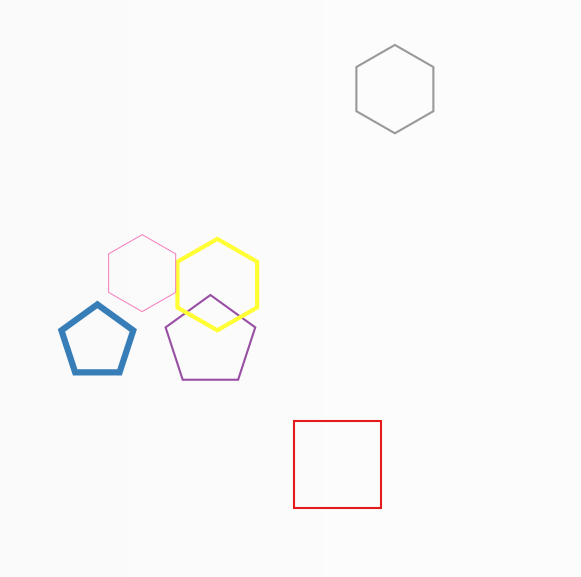[{"shape": "square", "thickness": 1, "radius": 0.37, "center": [0.581, 0.195]}, {"shape": "pentagon", "thickness": 3, "radius": 0.32, "center": [0.167, 0.407]}, {"shape": "pentagon", "thickness": 1, "radius": 0.41, "center": [0.362, 0.407]}, {"shape": "hexagon", "thickness": 2, "radius": 0.4, "center": [0.374, 0.506]}, {"shape": "hexagon", "thickness": 0.5, "radius": 0.33, "center": [0.245, 0.526]}, {"shape": "hexagon", "thickness": 1, "radius": 0.38, "center": [0.679, 0.845]}]